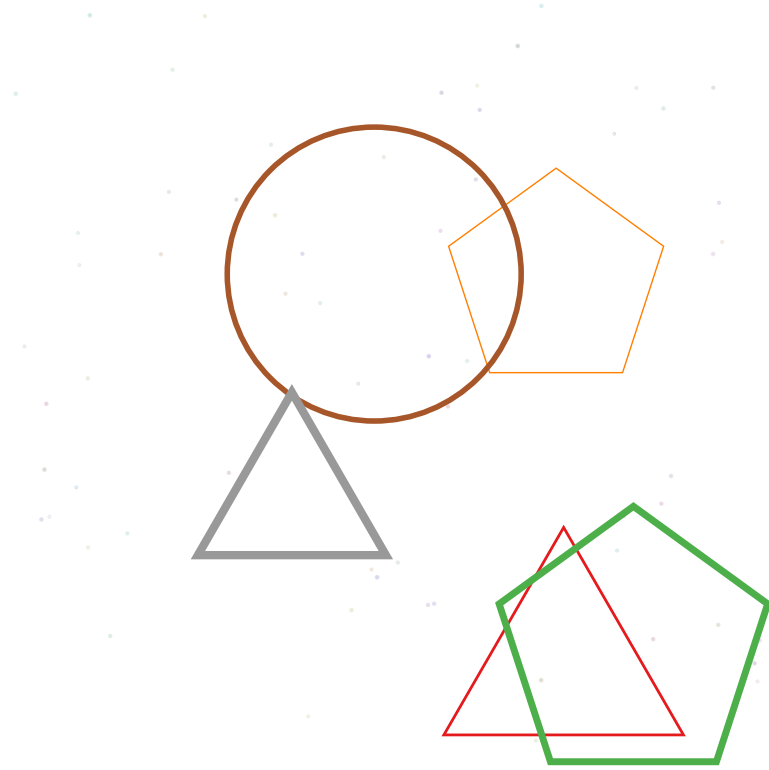[{"shape": "triangle", "thickness": 1, "radius": 0.9, "center": [0.732, 0.135]}, {"shape": "pentagon", "thickness": 2.5, "radius": 0.92, "center": [0.823, 0.159]}, {"shape": "pentagon", "thickness": 0.5, "radius": 0.73, "center": [0.722, 0.635]}, {"shape": "circle", "thickness": 2, "radius": 0.95, "center": [0.486, 0.644]}, {"shape": "triangle", "thickness": 3, "radius": 0.7, "center": [0.379, 0.349]}]